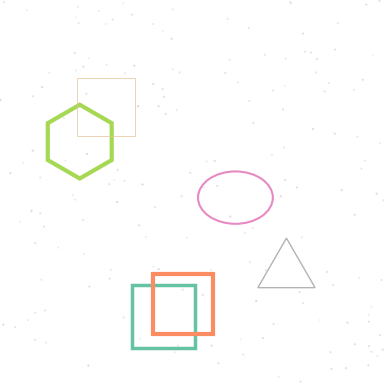[{"shape": "square", "thickness": 2.5, "radius": 0.41, "center": [0.424, 0.178]}, {"shape": "square", "thickness": 3, "radius": 0.39, "center": [0.475, 0.211]}, {"shape": "oval", "thickness": 1.5, "radius": 0.49, "center": [0.612, 0.487]}, {"shape": "hexagon", "thickness": 3, "radius": 0.48, "center": [0.207, 0.632]}, {"shape": "square", "thickness": 0.5, "radius": 0.38, "center": [0.275, 0.723]}, {"shape": "triangle", "thickness": 1, "radius": 0.43, "center": [0.744, 0.296]}]